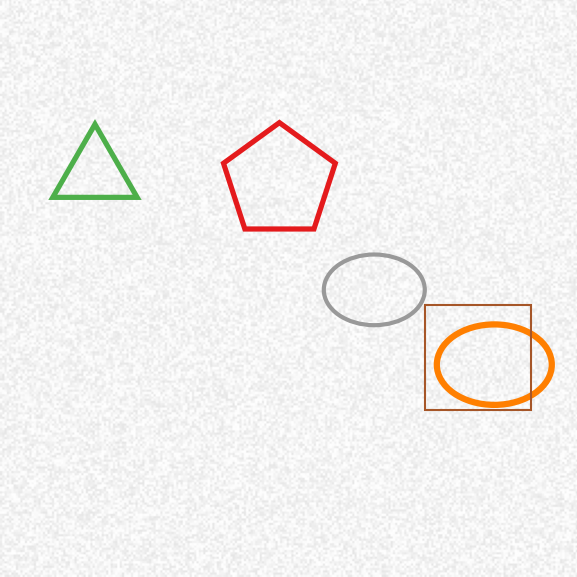[{"shape": "pentagon", "thickness": 2.5, "radius": 0.51, "center": [0.484, 0.685]}, {"shape": "triangle", "thickness": 2.5, "radius": 0.42, "center": [0.164, 0.7]}, {"shape": "oval", "thickness": 3, "radius": 0.5, "center": [0.856, 0.368]}, {"shape": "square", "thickness": 1, "radius": 0.46, "center": [0.827, 0.38]}, {"shape": "oval", "thickness": 2, "radius": 0.44, "center": [0.648, 0.497]}]